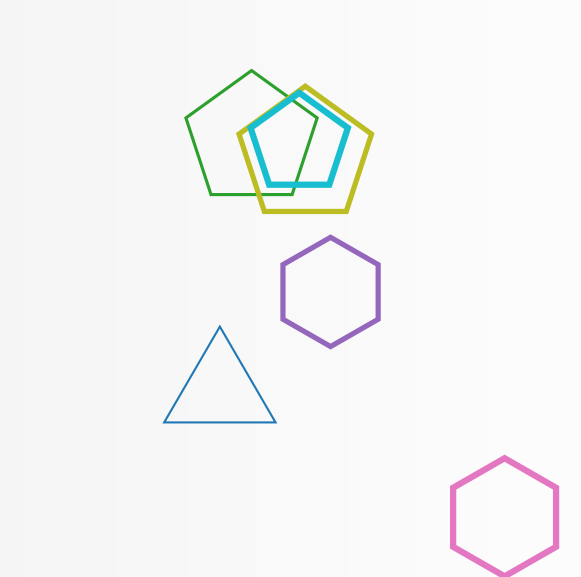[{"shape": "triangle", "thickness": 1, "radius": 0.55, "center": [0.378, 0.323]}, {"shape": "pentagon", "thickness": 1.5, "radius": 0.59, "center": [0.433, 0.758]}, {"shape": "hexagon", "thickness": 2.5, "radius": 0.47, "center": [0.569, 0.494]}, {"shape": "hexagon", "thickness": 3, "radius": 0.51, "center": [0.868, 0.103]}, {"shape": "pentagon", "thickness": 2.5, "radius": 0.6, "center": [0.525, 0.73]}, {"shape": "pentagon", "thickness": 3, "radius": 0.44, "center": [0.515, 0.75]}]